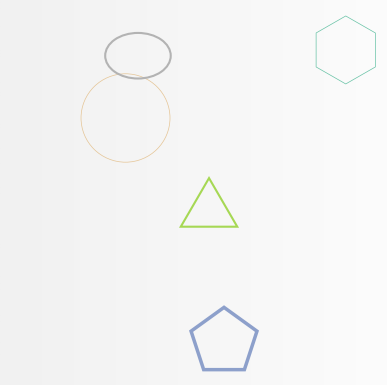[{"shape": "hexagon", "thickness": 0.5, "radius": 0.44, "center": [0.892, 0.87]}, {"shape": "pentagon", "thickness": 2.5, "radius": 0.45, "center": [0.578, 0.112]}, {"shape": "triangle", "thickness": 1.5, "radius": 0.42, "center": [0.539, 0.453]}, {"shape": "circle", "thickness": 0.5, "radius": 0.57, "center": [0.324, 0.694]}, {"shape": "oval", "thickness": 1.5, "radius": 0.42, "center": [0.356, 0.855]}]